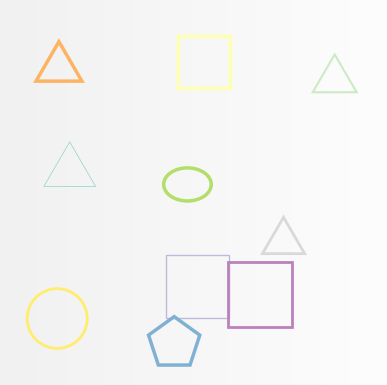[{"shape": "triangle", "thickness": 0.5, "radius": 0.39, "center": [0.18, 0.554]}, {"shape": "square", "thickness": 2.5, "radius": 0.34, "center": [0.526, 0.838]}, {"shape": "square", "thickness": 1, "radius": 0.41, "center": [0.51, 0.256]}, {"shape": "pentagon", "thickness": 2.5, "radius": 0.35, "center": [0.449, 0.108]}, {"shape": "triangle", "thickness": 2.5, "radius": 0.34, "center": [0.152, 0.823]}, {"shape": "oval", "thickness": 2.5, "radius": 0.31, "center": [0.484, 0.521]}, {"shape": "triangle", "thickness": 2, "radius": 0.31, "center": [0.732, 0.373]}, {"shape": "square", "thickness": 2, "radius": 0.42, "center": [0.671, 0.235]}, {"shape": "triangle", "thickness": 1.5, "radius": 0.33, "center": [0.864, 0.793]}, {"shape": "circle", "thickness": 2, "radius": 0.39, "center": [0.148, 0.173]}]